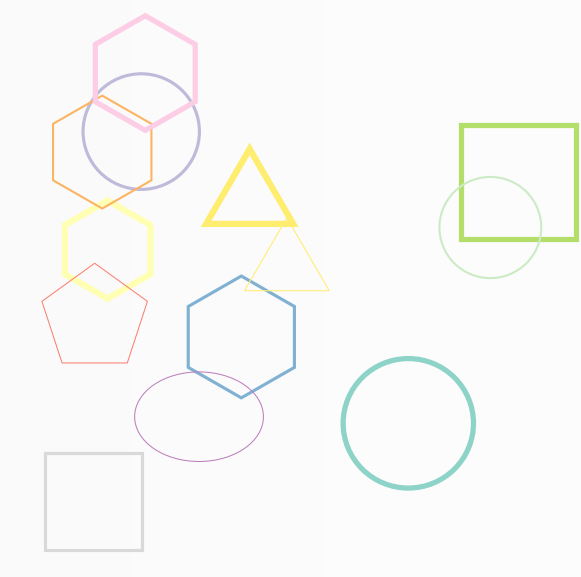[{"shape": "circle", "thickness": 2.5, "radius": 0.56, "center": [0.702, 0.266]}, {"shape": "hexagon", "thickness": 3, "radius": 0.42, "center": [0.185, 0.567]}, {"shape": "circle", "thickness": 1.5, "radius": 0.5, "center": [0.243, 0.771]}, {"shape": "pentagon", "thickness": 0.5, "radius": 0.48, "center": [0.163, 0.448]}, {"shape": "hexagon", "thickness": 1.5, "radius": 0.53, "center": [0.415, 0.416]}, {"shape": "hexagon", "thickness": 1, "radius": 0.49, "center": [0.176, 0.736]}, {"shape": "square", "thickness": 2.5, "radius": 0.49, "center": [0.892, 0.684]}, {"shape": "hexagon", "thickness": 2.5, "radius": 0.5, "center": [0.25, 0.873]}, {"shape": "square", "thickness": 1.5, "radius": 0.42, "center": [0.161, 0.131]}, {"shape": "oval", "thickness": 0.5, "radius": 0.55, "center": [0.342, 0.278]}, {"shape": "circle", "thickness": 1, "radius": 0.44, "center": [0.844, 0.605]}, {"shape": "triangle", "thickness": 3, "radius": 0.43, "center": [0.43, 0.655]}, {"shape": "triangle", "thickness": 0.5, "radius": 0.42, "center": [0.494, 0.538]}]